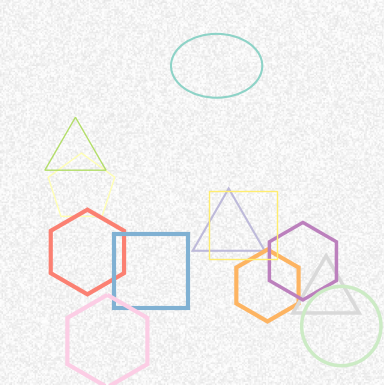[{"shape": "oval", "thickness": 1.5, "radius": 0.59, "center": [0.563, 0.829]}, {"shape": "pentagon", "thickness": 1, "radius": 0.45, "center": [0.212, 0.511]}, {"shape": "triangle", "thickness": 1.5, "radius": 0.54, "center": [0.594, 0.403]}, {"shape": "hexagon", "thickness": 3, "radius": 0.55, "center": [0.227, 0.345]}, {"shape": "square", "thickness": 3, "radius": 0.48, "center": [0.392, 0.296]}, {"shape": "hexagon", "thickness": 3, "radius": 0.47, "center": [0.695, 0.258]}, {"shape": "triangle", "thickness": 1, "radius": 0.46, "center": [0.196, 0.604]}, {"shape": "hexagon", "thickness": 3, "radius": 0.6, "center": [0.279, 0.114]}, {"shape": "triangle", "thickness": 2.5, "radius": 0.5, "center": [0.847, 0.237]}, {"shape": "hexagon", "thickness": 2.5, "radius": 0.5, "center": [0.787, 0.322]}, {"shape": "circle", "thickness": 2.5, "radius": 0.52, "center": [0.887, 0.153]}, {"shape": "square", "thickness": 1, "radius": 0.44, "center": [0.631, 0.415]}]